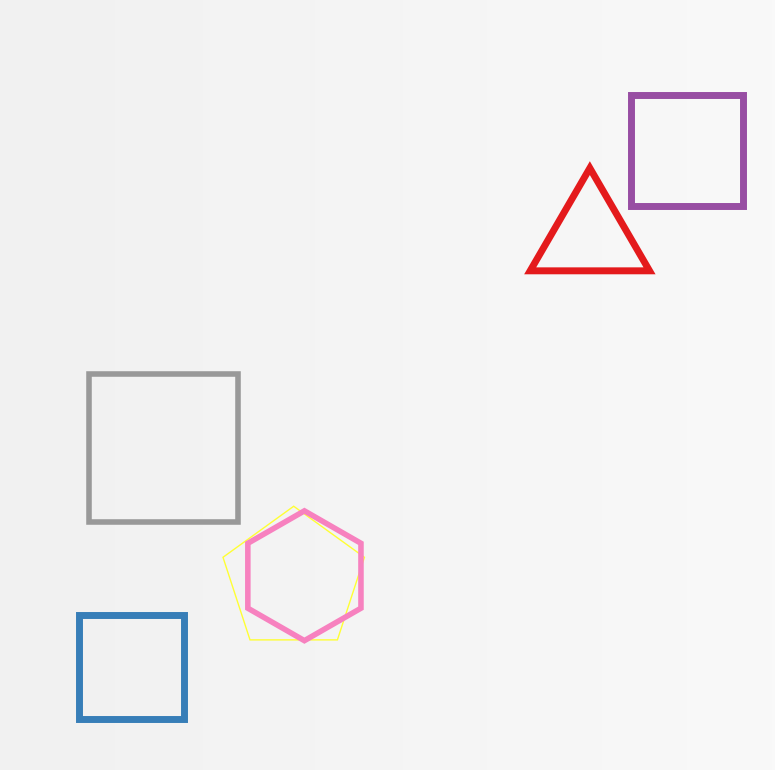[{"shape": "triangle", "thickness": 2.5, "radius": 0.44, "center": [0.761, 0.693]}, {"shape": "square", "thickness": 2.5, "radius": 0.34, "center": [0.169, 0.133]}, {"shape": "square", "thickness": 2.5, "radius": 0.36, "center": [0.887, 0.805]}, {"shape": "pentagon", "thickness": 0.5, "radius": 0.48, "center": [0.379, 0.247]}, {"shape": "hexagon", "thickness": 2, "radius": 0.42, "center": [0.393, 0.252]}, {"shape": "square", "thickness": 2, "radius": 0.48, "center": [0.211, 0.418]}]